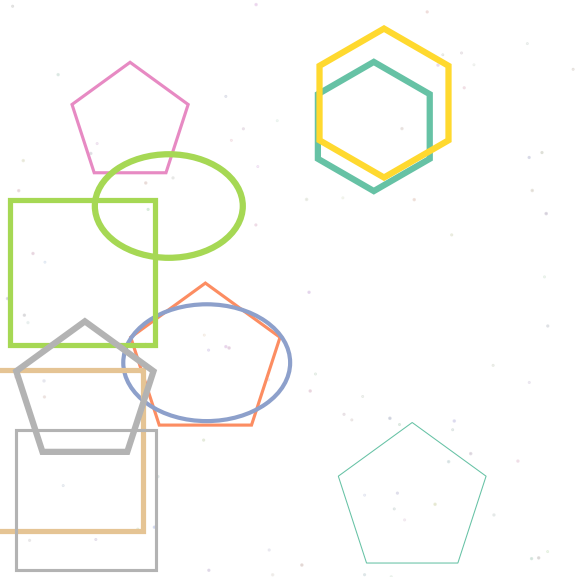[{"shape": "hexagon", "thickness": 3, "radius": 0.56, "center": [0.647, 0.78]}, {"shape": "pentagon", "thickness": 0.5, "radius": 0.67, "center": [0.714, 0.133]}, {"shape": "pentagon", "thickness": 1.5, "radius": 0.68, "center": [0.356, 0.373]}, {"shape": "oval", "thickness": 2, "radius": 0.72, "center": [0.358, 0.371]}, {"shape": "pentagon", "thickness": 1.5, "radius": 0.53, "center": [0.225, 0.786]}, {"shape": "square", "thickness": 2.5, "radius": 0.63, "center": [0.143, 0.528]}, {"shape": "oval", "thickness": 3, "radius": 0.64, "center": [0.292, 0.642]}, {"shape": "hexagon", "thickness": 3, "radius": 0.64, "center": [0.665, 0.821]}, {"shape": "square", "thickness": 2.5, "radius": 0.7, "center": [0.109, 0.219]}, {"shape": "pentagon", "thickness": 3, "radius": 0.62, "center": [0.147, 0.318]}, {"shape": "square", "thickness": 1.5, "radius": 0.61, "center": [0.149, 0.133]}]